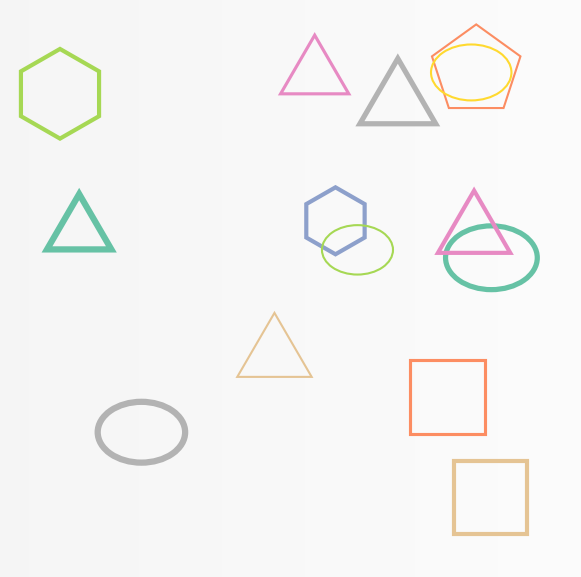[{"shape": "triangle", "thickness": 3, "radius": 0.32, "center": [0.136, 0.599]}, {"shape": "oval", "thickness": 2.5, "radius": 0.39, "center": [0.845, 0.553]}, {"shape": "pentagon", "thickness": 1, "radius": 0.4, "center": [0.819, 0.877]}, {"shape": "square", "thickness": 1.5, "radius": 0.32, "center": [0.77, 0.312]}, {"shape": "hexagon", "thickness": 2, "radius": 0.29, "center": [0.577, 0.617]}, {"shape": "triangle", "thickness": 1.5, "radius": 0.34, "center": [0.541, 0.871]}, {"shape": "triangle", "thickness": 2, "radius": 0.36, "center": [0.816, 0.597]}, {"shape": "oval", "thickness": 1, "radius": 0.31, "center": [0.615, 0.566]}, {"shape": "hexagon", "thickness": 2, "radius": 0.39, "center": [0.103, 0.837]}, {"shape": "oval", "thickness": 1, "radius": 0.35, "center": [0.811, 0.874]}, {"shape": "triangle", "thickness": 1, "radius": 0.37, "center": [0.472, 0.383]}, {"shape": "square", "thickness": 2, "radius": 0.32, "center": [0.844, 0.137]}, {"shape": "triangle", "thickness": 2.5, "radius": 0.38, "center": [0.684, 0.822]}, {"shape": "oval", "thickness": 3, "radius": 0.38, "center": [0.243, 0.251]}]